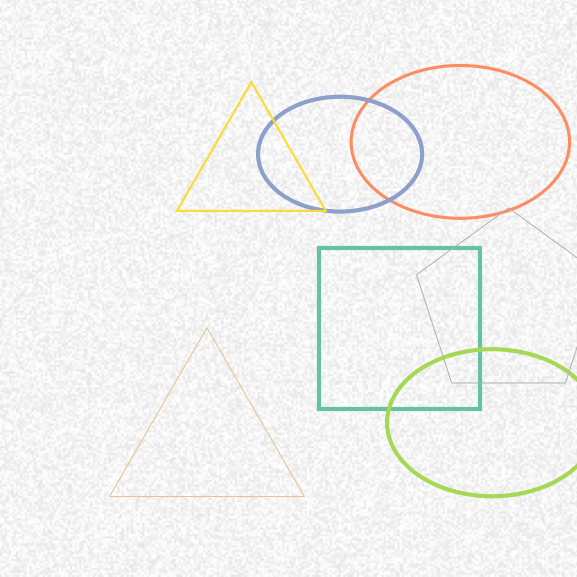[{"shape": "square", "thickness": 2, "radius": 0.7, "center": [0.692, 0.43]}, {"shape": "oval", "thickness": 1.5, "radius": 0.95, "center": [0.797, 0.753]}, {"shape": "oval", "thickness": 2, "radius": 0.71, "center": [0.589, 0.732]}, {"shape": "oval", "thickness": 2, "radius": 0.91, "center": [0.852, 0.267]}, {"shape": "triangle", "thickness": 1, "radius": 0.74, "center": [0.435, 0.708]}, {"shape": "triangle", "thickness": 0.5, "radius": 0.97, "center": [0.358, 0.237]}, {"shape": "pentagon", "thickness": 0.5, "radius": 0.84, "center": [0.881, 0.472]}]